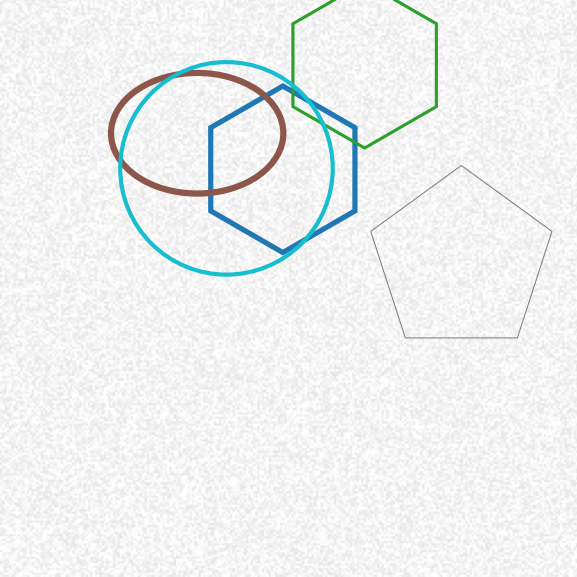[{"shape": "hexagon", "thickness": 2.5, "radius": 0.72, "center": [0.49, 0.706]}, {"shape": "hexagon", "thickness": 1.5, "radius": 0.72, "center": [0.631, 0.886]}, {"shape": "oval", "thickness": 3, "radius": 0.75, "center": [0.341, 0.768]}, {"shape": "pentagon", "thickness": 0.5, "radius": 0.83, "center": [0.799, 0.548]}, {"shape": "circle", "thickness": 2, "radius": 0.92, "center": [0.392, 0.708]}]